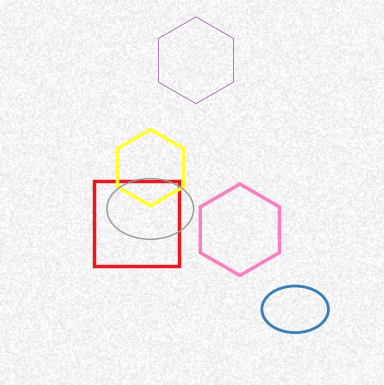[{"shape": "square", "thickness": 2.5, "radius": 0.55, "center": [0.355, 0.419]}, {"shape": "oval", "thickness": 2, "radius": 0.43, "center": [0.767, 0.197]}, {"shape": "hexagon", "thickness": 0.5, "radius": 0.56, "center": [0.509, 0.844]}, {"shape": "hexagon", "thickness": 2.5, "radius": 0.5, "center": [0.391, 0.565]}, {"shape": "hexagon", "thickness": 2.5, "radius": 0.59, "center": [0.623, 0.403]}, {"shape": "oval", "thickness": 1, "radius": 0.56, "center": [0.39, 0.457]}]